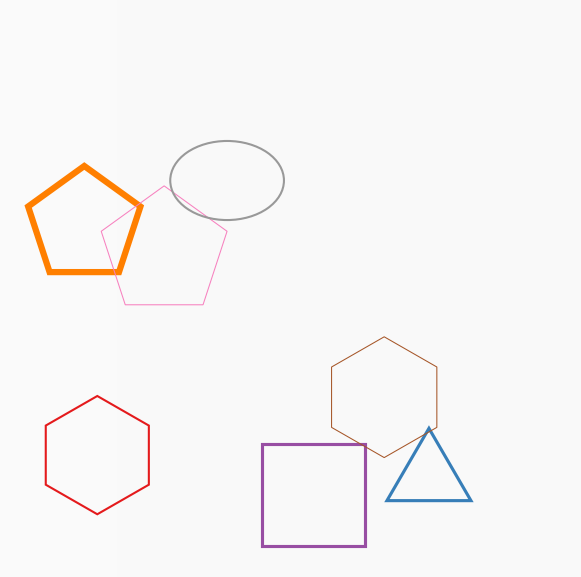[{"shape": "hexagon", "thickness": 1, "radius": 0.51, "center": [0.167, 0.211]}, {"shape": "triangle", "thickness": 1.5, "radius": 0.42, "center": [0.738, 0.174]}, {"shape": "square", "thickness": 1.5, "radius": 0.44, "center": [0.539, 0.142]}, {"shape": "pentagon", "thickness": 3, "radius": 0.51, "center": [0.145, 0.61]}, {"shape": "hexagon", "thickness": 0.5, "radius": 0.52, "center": [0.661, 0.311]}, {"shape": "pentagon", "thickness": 0.5, "radius": 0.57, "center": [0.282, 0.563]}, {"shape": "oval", "thickness": 1, "radius": 0.49, "center": [0.391, 0.687]}]